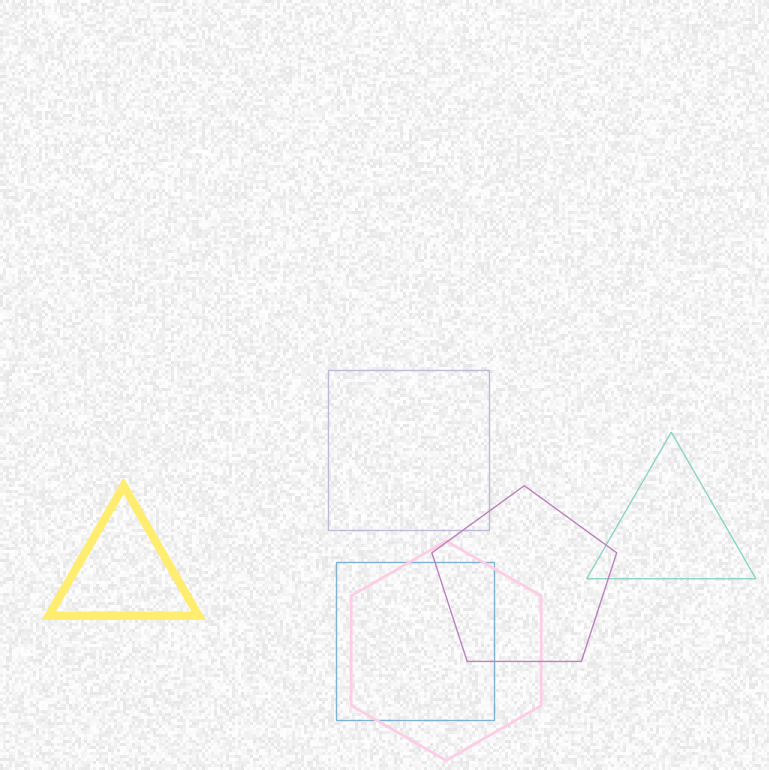[{"shape": "triangle", "thickness": 0.5, "radius": 0.63, "center": [0.872, 0.312]}, {"shape": "square", "thickness": 0.5, "radius": 0.52, "center": [0.531, 0.416]}, {"shape": "square", "thickness": 0.5, "radius": 0.51, "center": [0.539, 0.168]}, {"shape": "hexagon", "thickness": 1, "radius": 0.71, "center": [0.579, 0.155]}, {"shape": "pentagon", "thickness": 0.5, "radius": 0.63, "center": [0.681, 0.243]}, {"shape": "triangle", "thickness": 3, "radius": 0.56, "center": [0.161, 0.257]}]